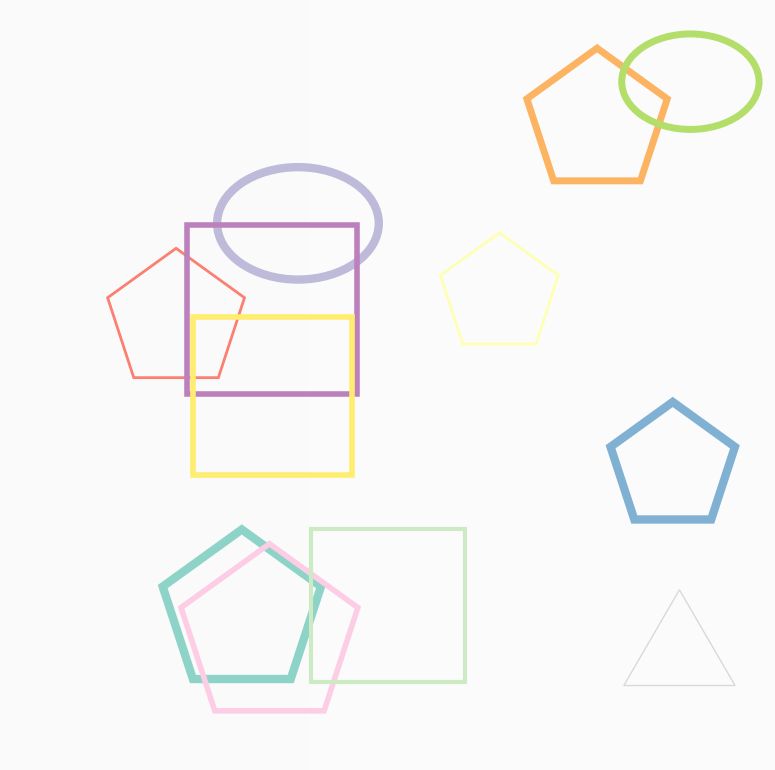[{"shape": "pentagon", "thickness": 3, "radius": 0.54, "center": [0.312, 0.205]}, {"shape": "pentagon", "thickness": 1, "radius": 0.4, "center": [0.644, 0.618]}, {"shape": "oval", "thickness": 3, "radius": 0.52, "center": [0.384, 0.71]}, {"shape": "pentagon", "thickness": 1, "radius": 0.46, "center": [0.227, 0.585]}, {"shape": "pentagon", "thickness": 3, "radius": 0.42, "center": [0.868, 0.394]}, {"shape": "pentagon", "thickness": 2.5, "radius": 0.48, "center": [0.77, 0.842]}, {"shape": "oval", "thickness": 2.5, "radius": 0.44, "center": [0.891, 0.894]}, {"shape": "pentagon", "thickness": 2, "radius": 0.6, "center": [0.348, 0.174]}, {"shape": "triangle", "thickness": 0.5, "radius": 0.41, "center": [0.877, 0.151]}, {"shape": "square", "thickness": 2, "radius": 0.55, "center": [0.351, 0.598]}, {"shape": "square", "thickness": 1.5, "radius": 0.5, "center": [0.501, 0.213]}, {"shape": "square", "thickness": 2, "radius": 0.51, "center": [0.351, 0.486]}]